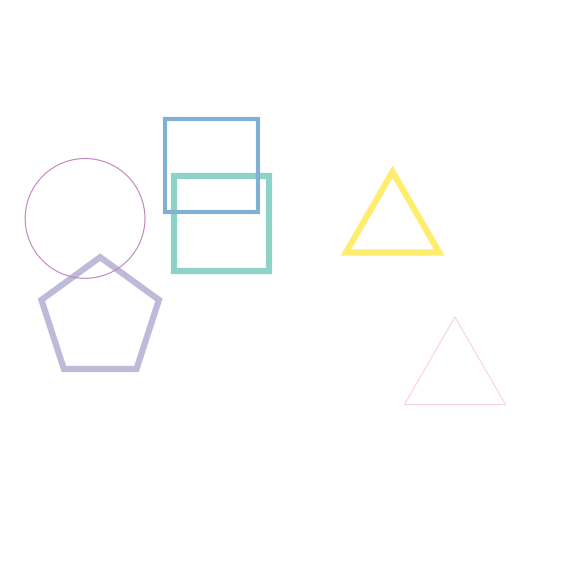[{"shape": "square", "thickness": 3, "radius": 0.41, "center": [0.384, 0.612]}, {"shape": "pentagon", "thickness": 3, "radius": 0.54, "center": [0.173, 0.447]}, {"shape": "square", "thickness": 2, "radius": 0.4, "center": [0.366, 0.712]}, {"shape": "triangle", "thickness": 0.5, "radius": 0.51, "center": [0.788, 0.349]}, {"shape": "circle", "thickness": 0.5, "radius": 0.52, "center": [0.147, 0.621]}, {"shape": "triangle", "thickness": 3, "radius": 0.47, "center": [0.68, 0.609]}]